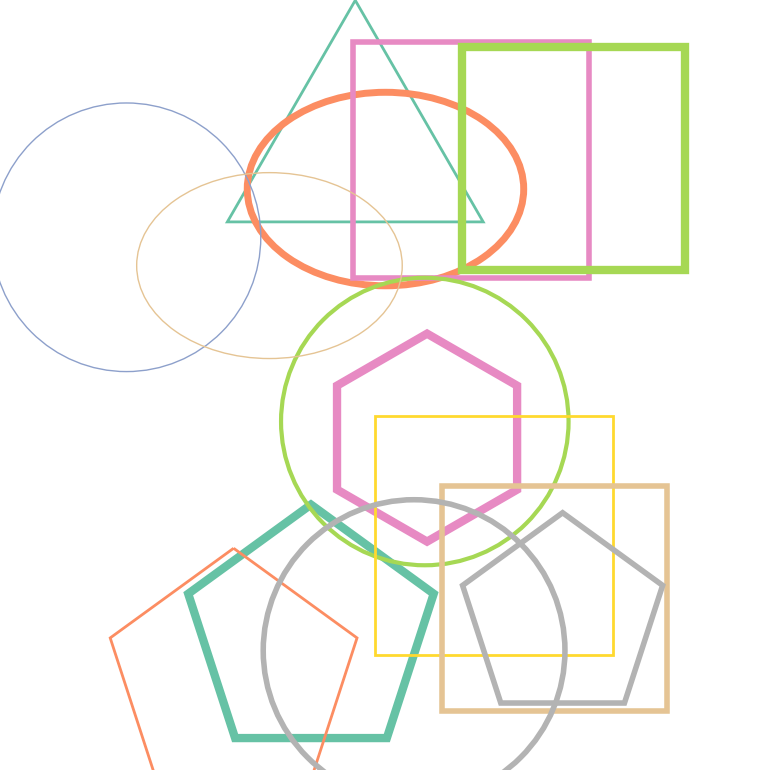[{"shape": "triangle", "thickness": 1, "radius": 0.96, "center": [0.461, 0.808]}, {"shape": "pentagon", "thickness": 3, "radius": 0.84, "center": [0.404, 0.177]}, {"shape": "oval", "thickness": 2.5, "radius": 0.9, "center": [0.501, 0.754]}, {"shape": "pentagon", "thickness": 1, "radius": 0.84, "center": [0.303, 0.119]}, {"shape": "circle", "thickness": 0.5, "radius": 0.87, "center": [0.164, 0.692]}, {"shape": "hexagon", "thickness": 3, "radius": 0.68, "center": [0.555, 0.432]}, {"shape": "square", "thickness": 2, "radius": 0.77, "center": [0.612, 0.792]}, {"shape": "square", "thickness": 3, "radius": 0.73, "center": [0.745, 0.794]}, {"shape": "circle", "thickness": 1.5, "radius": 0.93, "center": [0.552, 0.453]}, {"shape": "square", "thickness": 1, "radius": 0.77, "center": [0.641, 0.305]}, {"shape": "square", "thickness": 2, "radius": 0.73, "center": [0.72, 0.223]}, {"shape": "oval", "thickness": 0.5, "radius": 0.86, "center": [0.35, 0.655]}, {"shape": "pentagon", "thickness": 2, "radius": 0.68, "center": [0.731, 0.198]}, {"shape": "circle", "thickness": 2, "radius": 0.98, "center": [0.538, 0.155]}]